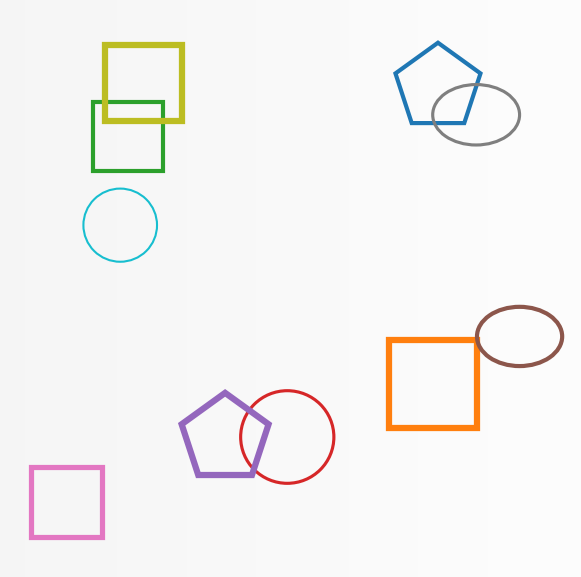[{"shape": "pentagon", "thickness": 2, "radius": 0.38, "center": [0.754, 0.848]}, {"shape": "square", "thickness": 3, "radius": 0.38, "center": [0.745, 0.334]}, {"shape": "square", "thickness": 2, "radius": 0.3, "center": [0.221, 0.762]}, {"shape": "circle", "thickness": 1.5, "radius": 0.4, "center": [0.494, 0.242]}, {"shape": "pentagon", "thickness": 3, "radius": 0.39, "center": [0.387, 0.24]}, {"shape": "oval", "thickness": 2, "radius": 0.37, "center": [0.894, 0.417]}, {"shape": "square", "thickness": 2.5, "radius": 0.3, "center": [0.114, 0.13]}, {"shape": "oval", "thickness": 1.5, "radius": 0.37, "center": [0.819, 0.8]}, {"shape": "square", "thickness": 3, "radius": 0.33, "center": [0.246, 0.855]}, {"shape": "circle", "thickness": 1, "radius": 0.32, "center": [0.207, 0.609]}]